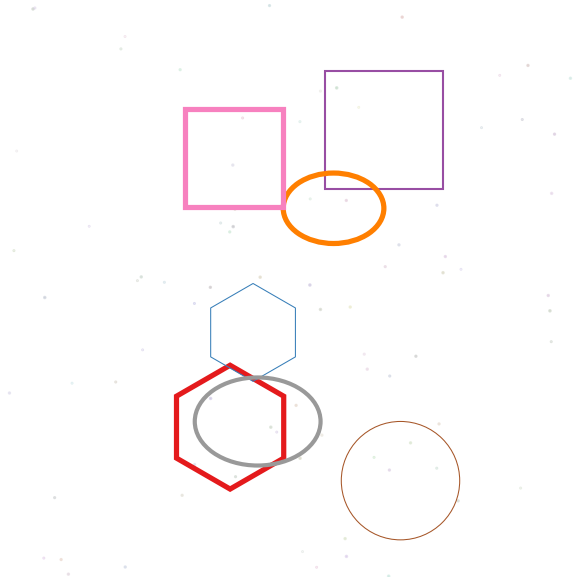[{"shape": "hexagon", "thickness": 2.5, "radius": 0.54, "center": [0.398, 0.259]}, {"shape": "hexagon", "thickness": 0.5, "radius": 0.42, "center": [0.438, 0.424]}, {"shape": "square", "thickness": 1, "radius": 0.51, "center": [0.665, 0.774]}, {"shape": "oval", "thickness": 2.5, "radius": 0.44, "center": [0.578, 0.638]}, {"shape": "circle", "thickness": 0.5, "radius": 0.51, "center": [0.694, 0.167]}, {"shape": "square", "thickness": 2.5, "radius": 0.42, "center": [0.405, 0.726]}, {"shape": "oval", "thickness": 2, "radius": 0.54, "center": [0.446, 0.269]}]